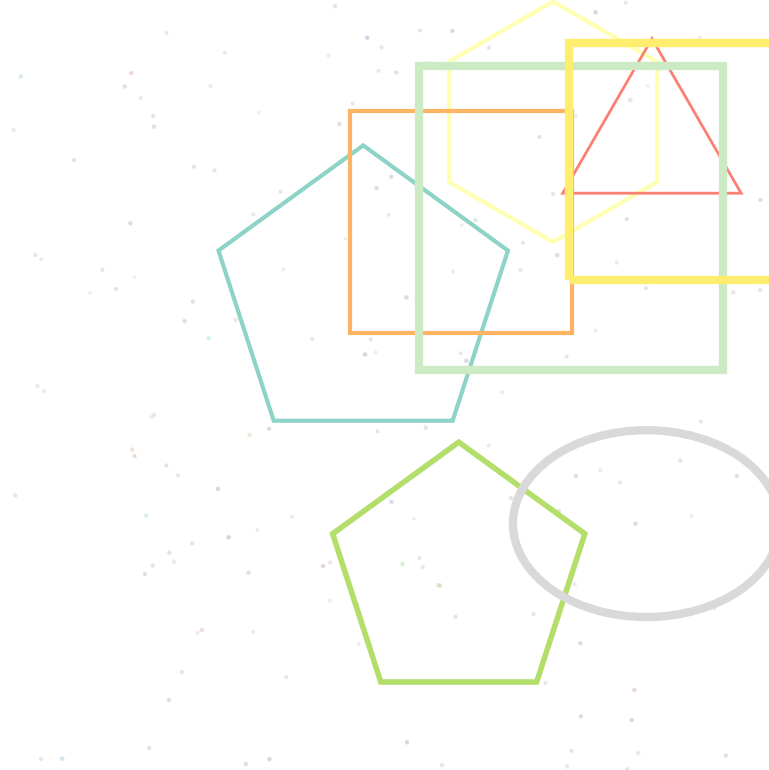[{"shape": "pentagon", "thickness": 1.5, "radius": 0.99, "center": [0.472, 0.614]}, {"shape": "hexagon", "thickness": 1.5, "radius": 0.78, "center": [0.718, 0.842]}, {"shape": "triangle", "thickness": 1, "radius": 0.67, "center": [0.847, 0.816]}, {"shape": "square", "thickness": 1.5, "radius": 0.72, "center": [0.598, 0.712]}, {"shape": "pentagon", "thickness": 2, "radius": 0.86, "center": [0.596, 0.254]}, {"shape": "oval", "thickness": 3, "radius": 0.87, "center": [0.839, 0.32]}, {"shape": "square", "thickness": 3, "radius": 0.99, "center": [0.742, 0.717]}, {"shape": "square", "thickness": 3, "radius": 0.77, "center": [0.893, 0.79]}]